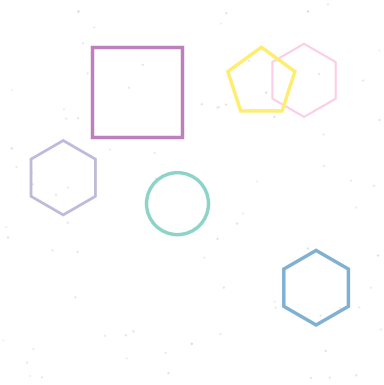[{"shape": "circle", "thickness": 2.5, "radius": 0.4, "center": [0.461, 0.471]}, {"shape": "hexagon", "thickness": 2, "radius": 0.48, "center": [0.164, 0.538]}, {"shape": "hexagon", "thickness": 2.5, "radius": 0.48, "center": [0.821, 0.253]}, {"shape": "hexagon", "thickness": 1.5, "radius": 0.47, "center": [0.79, 0.791]}, {"shape": "square", "thickness": 2.5, "radius": 0.58, "center": [0.357, 0.762]}, {"shape": "pentagon", "thickness": 2.5, "radius": 0.46, "center": [0.679, 0.786]}]